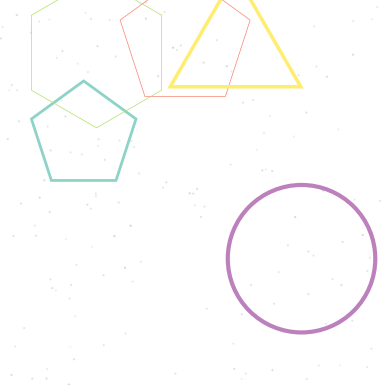[{"shape": "pentagon", "thickness": 2, "radius": 0.71, "center": [0.217, 0.647]}, {"shape": "pentagon", "thickness": 0.5, "radius": 0.89, "center": [0.481, 0.893]}, {"shape": "hexagon", "thickness": 0.5, "radius": 0.98, "center": [0.251, 0.863]}, {"shape": "circle", "thickness": 3, "radius": 0.96, "center": [0.783, 0.328]}, {"shape": "triangle", "thickness": 2.5, "radius": 0.98, "center": [0.612, 0.873]}]